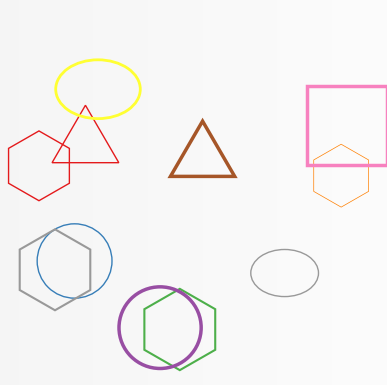[{"shape": "triangle", "thickness": 1, "radius": 0.5, "center": [0.22, 0.627]}, {"shape": "hexagon", "thickness": 1, "radius": 0.45, "center": [0.101, 0.569]}, {"shape": "circle", "thickness": 1, "radius": 0.48, "center": [0.192, 0.322]}, {"shape": "hexagon", "thickness": 1.5, "radius": 0.53, "center": [0.464, 0.144]}, {"shape": "circle", "thickness": 2.5, "radius": 0.53, "center": [0.413, 0.149]}, {"shape": "hexagon", "thickness": 0.5, "radius": 0.41, "center": [0.88, 0.544]}, {"shape": "oval", "thickness": 2, "radius": 0.55, "center": [0.253, 0.768]}, {"shape": "triangle", "thickness": 2.5, "radius": 0.48, "center": [0.523, 0.59]}, {"shape": "square", "thickness": 2.5, "radius": 0.52, "center": [0.896, 0.674]}, {"shape": "hexagon", "thickness": 1.5, "radius": 0.53, "center": [0.142, 0.299]}, {"shape": "oval", "thickness": 1, "radius": 0.44, "center": [0.735, 0.291]}]